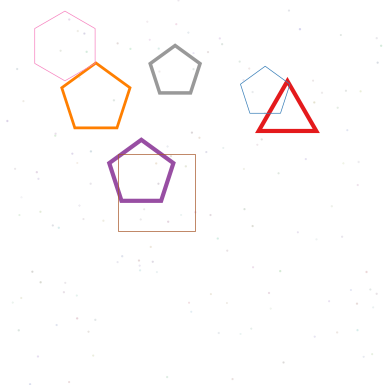[{"shape": "triangle", "thickness": 3, "radius": 0.43, "center": [0.747, 0.703]}, {"shape": "pentagon", "thickness": 0.5, "radius": 0.34, "center": [0.689, 0.76]}, {"shape": "pentagon", "thickness": 3, "radius": 0.44, "center": [0.367, 0.549]}, {"shape": "pentagon", "thickness": 2, "radius": 0.47, "center": [0.249, 0.743]}, {"shape": "square", "thickness": 0.5, "radius": 0.5, "center": [0.407, 0.499]}, {"shape": "hexagon", "thickness": 0.5, "radius": 0.45, "center": [0.169, 0.881]}, {"shape": "pentagon", "thickness": 2.5, "radius": 0.34, "center": [0.455, 0.814]}]